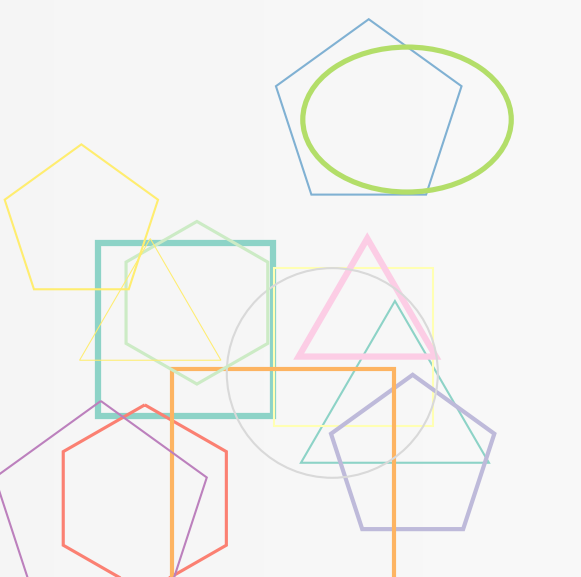[{"shape": "square", "thickness": 3, "radius": 0.75, "center": [0.32, 0.428]}, {"shape": "triangle", "thickness": 1, "radius": 0.93, "center": [0.679, 0.291]}, {"shape": "square", "thickness": 1, "radius": 0.68, "center": [0.609, 0.398]}, {"shape": "pentagon", "thickness": 2, "radius": 0.74, "center": [0.71, 0.202]}, {"shape": "hexagon", "thickness": 1.5, "radius": 0.81, "center": [0.249, 0.136]}, {"shape": "pentagon", "thickness": 1, "radius": 0.84, "center": [0.634, 0.798]}, {"shape": "square", "thickness": 2, "radius": 0.95, "center": [0.487, 0.169]}, {"shape": "oval", "thickness": 2.5, "radius": 0.9, "center": [0.7, 0.792]}, {"shape": "triangle", "thickness": 3, "radius": 0.68, "center": [0.632, 0.45]}, {"shape": "circle", "thickness": 1, "radius": 0.91, "center": [0.572, 0.353]}, {"shape": "pentagon", "thickness": 1, "radius": 0.96, "center": [0.173, 0.113]}, {"shape": "hexagon", "thickness": 1.5, "radius": 0.7, "center": [0.339, 0.475]}, {"shape": "triangle", "thickness": 0.5, "radius": 0.7, "center": [0.259, 0.446]}, {"shape": "pentagon", "thickness": 1, "radius": 0.69, "center": [0.14, 0.61]}]